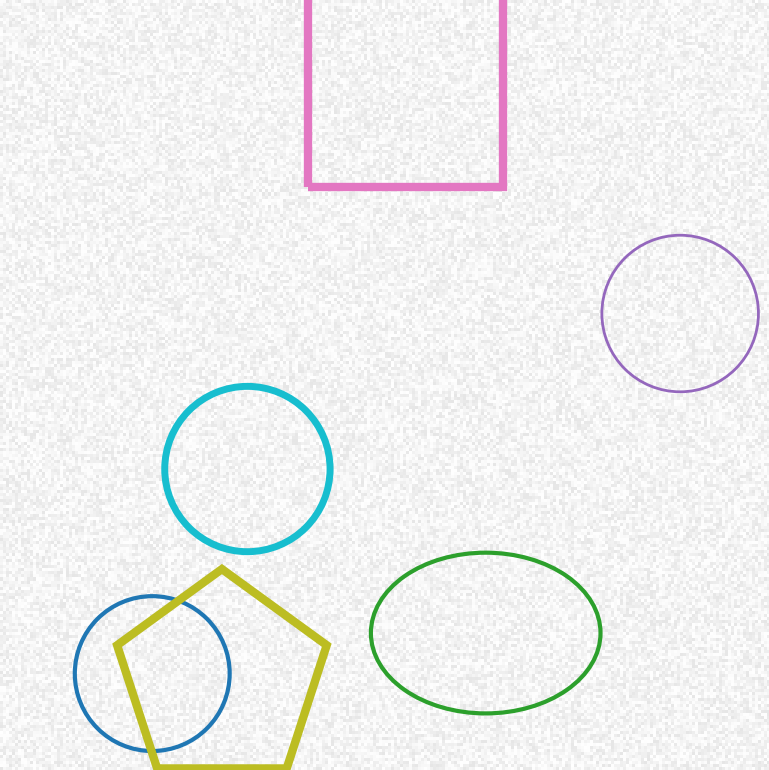[{"shape": "circle", "thickness": 1.5, "radius": 0.5, "center": [0.198, 0.125]}, {"shape": "oval", "thickness": 1.5, "radius": 0.75, "center": [0.631, 0.178]}, {"shape": "circle", "thickness": 1, "radius": 0.51, "center": [0.883, 0.593]}, {"shape": "square", "thickness": 3, "radius": 0.63, "center": [0.527, 0.884]}, {"shape": "pentagon", "thickness": 3, "radius": 0.72, "center": [0.288, 0.118]}, {"shape": "circle", "thickness": 2.5, "radius": 0.54, "center": [0.321, 0.391]}]